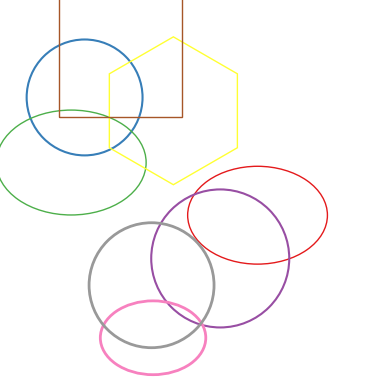[{"shape": "oval", "thickness": 1, "radius": 0.91, "center": [0.669, 0.441]}, {"shape": "circle", "thickness": 1.5, "radius": 0.75, "center": [0.22, 0.747]}, {"shape": "oval", "thickness": 1, "radius": 0.97, "center": [0.185, 0.578]}, {"shape": "circle", "thickness": 1.5, "radius": 0.9, "center": [0.572, 0.329]}, {"shape": "hexagon", "thickness": 1, "radius": 0.96, "center": [0.45, 0.712]}, {"shape": "square", "thickness": 1, "radius": 0.8, "center": [0.312, 0.855]}, {"shape": "oval", "thickness": 2, "radius": 0.68, "center": [0.398, 0.123]}, {"shape": "circle", "thickness": 2, "radius": 0.81, "center": [0.394, 0.259]}]